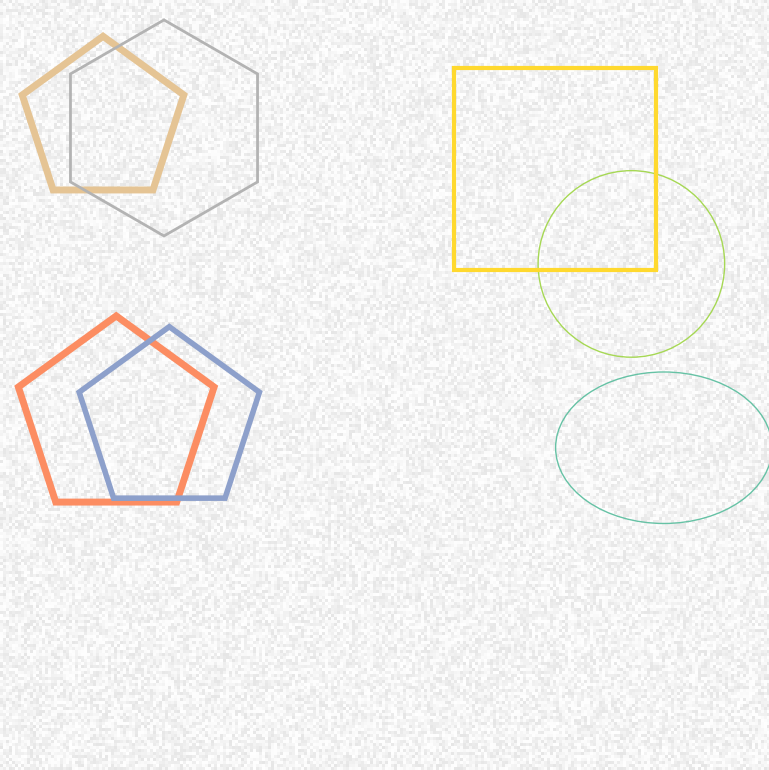[{"shape": "oval", "thickness": 0.5, "radius": 0.7, "center": [0.862, 0.419]}, {"shape": "pentagon", "thickness": 2.5, "radius": 0.67, "center": [0.151, 0.456]}, {"shape": "pentagon", "thickness": 2, "radius": 0.62, "center": [0.22, 0.453]}, {"shape": "circle", "thickness": 0.5, "radius": 0.61, "center": [0.82, 0.657]}, {"shape": "square", "thickness": 1.5, "radius": 0.66, "center": [0.721, 0.781]}, {"shape": "pentagon", "thickness": 2.5, "radius": 0.55, "center": [0.134, 0.843]}, {"shape": "hexagon", "thickness": 1, "radius": 0.7, "center": [0.213, 0.834]}]